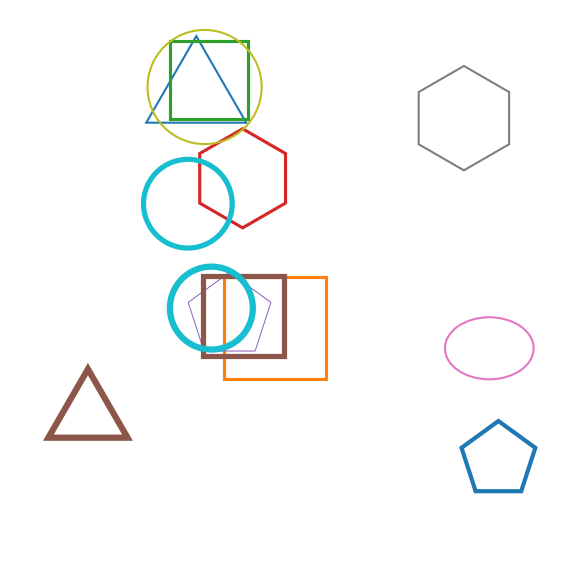[{"shape": "triangle", "thickness": 1, "radius": 0.5, "center": [0.34, 0.837]}, {"shape": "pentagon", "thickness": 2, "radius": 0.34, "center": [0.863, 0.203]}, {"shape": "square", "thickness": 1.5, "radius": 0.44, "center": [0.477, 0.431]}, {"shape": "square", "thickness": 1.5, "radius": 0.34, "center": [0.362, 0.861]}, {"shape": "hexagon", "thickness": 1.5, "radius": 0.43, "center": [0.42, 0.69]}, {"shape": "pentagon", "thickness": 0.5, "radius": 0.38, "center": [0.397, 0.452]}, {"shape": "triangle", "thickness": 3, "radius": 0.4, "center": [0.152, 0.281]}, {"shape": "square", "thickness": 2.5, "radius": 0.35, "center": [0.422, 0.452]}, {"shape": "oval", "thickness": 1, "radius": 0.38, "center": [0.847, 0.396]}, {"shape": "hexagon", "thickness": 1, "radius": 0.45, "center": [0.803, 0.795]}, {"shape": "circle", "thickness": 1, "radius": 0.49, "center": [0.354, 0.848]}, {"shape": "circle", "thickness": 2.5, "radius": 0.38, "center": [0.325, 0.646]}, {"shape": "circle", "thickness": 3, "radius": 0.36, "center": [0.366, 0.466]}]